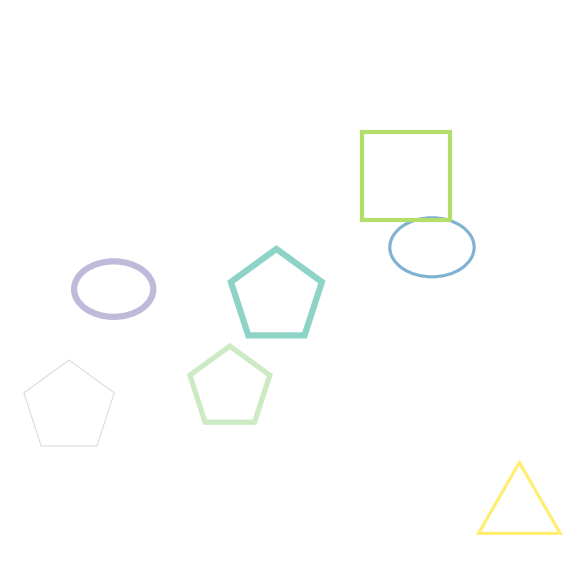[{"shape": "pentagon", "thickness": 3, "radius": 0.41, "center": [0.479, 0.485]}, {"shape": "oval", "thickness": 3, "radius": 0.34, "center": [0.197, 0.499]}, {"shape": "oval", "thickness": 1.5, "radius": 0.37, "center": [0.748, 0.571]}, {"shape": "square", "thickness": 2, "radius": 0.38, "center": [0.703, 0.695]}, {"shape": "pentagon", "thickness": 0.5, "radius": 0.41, "center": [0.12, 0.293]}, {"shape": "pentagon", "thickness": 2.5, "radius": 0.36, "center": [0.398, 0.327]}, {"shape": "triangle", "thickness": 1.5, "radius": 0.41, "center": [0.899, 0.116]}]